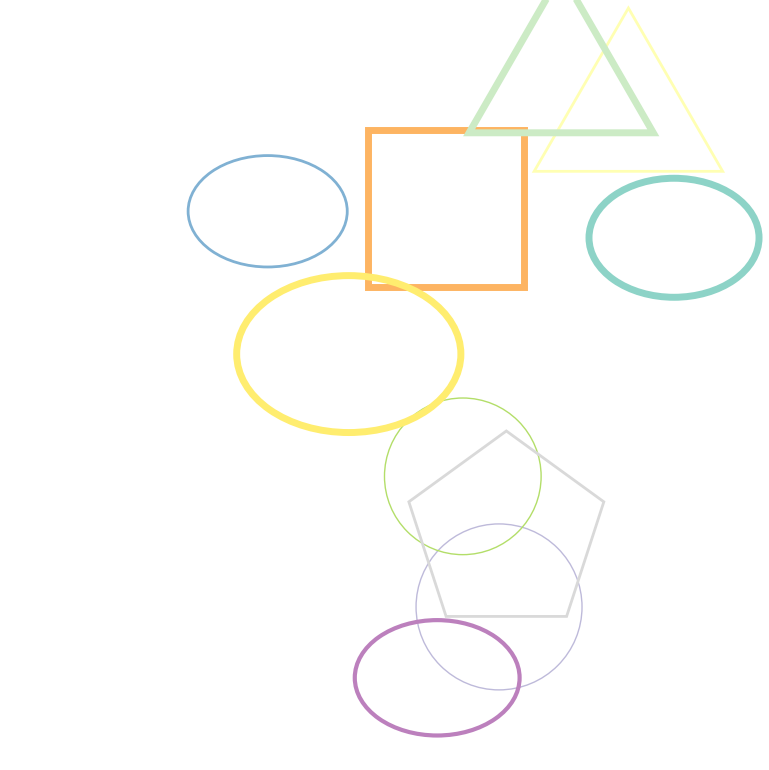[{"shape": "oval", "thickness": 2.5, "radius": 0.55, "center": [0.875, 0.691]}, {"shape": "triangle", "thickness": 1, "radius": 0.71, "center": [0.816, 0.848]}, {"shape": "circle", "thickness": 0.5, "radius": 0.54, "center": [0.648, 0.212]}, {"shape": "oval", "thickness": 1, "radius": 0.52, "center": [0.348, 0.726]}, {"shape": "square", "thickness": 2.5, "radius": 0.51, "center": [0.58, 0.729]}, {"shape": "circle", "thickness": 0.5, "radius": 0.51, "center": [0.601, 0.381]}, {"shape": "pentagon", "thickness": 1, "radius": 0.67, "center": [0.658, 0.307]}, {"shape": "oval", "thickness": 1.5, "radius": 0.54, "center": [0.568, 0.12]}, {"shape": "triangle", "thickness": 2.5, "radius": 0.69, "center": [0.729, 0.897]}, {"shape": "oval", "thickness": 2.5, "radius": 0.73, "center": [0.453, 0.54]}]